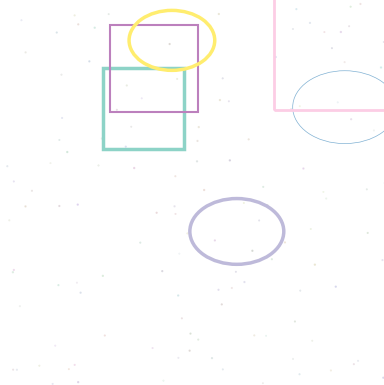[{"shape": "square", "thickness": 2.5, "radius": 0.53, "center": [0.373, 0.719]}, {"shape": "oval", "thickness": 2.5, "radius": 0.61, "center": [0.615, 0.399]}, {"shape": "oval", "thickness": 0.5, "radius": 0.68, "center": [0.895, 0.722]}, {"shape": "square", "thickness": 2, "radius": 0.74, "center": [0.859, 0.863]}, {"shape": "square", "thickness": 1.5, "radius": 0.57, "center": [0.401, 0.822]}, {"shape": "oval", "thickness": 2.5, "radius": 0.56, "center": [0.447, 0.895]}]